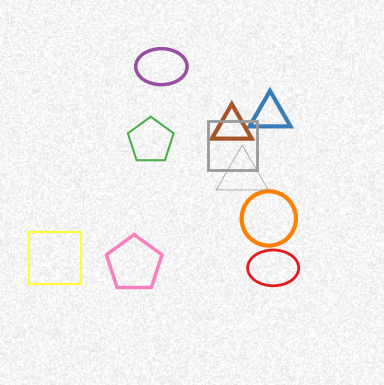[{"shape": "oval", "thickness": 2, "radius": 0.33, "center": [0.71, 0.304]}, {"shape": "triangle", "thickness": 3, "radius": 0.31, "center": [0.701, 0.703]}, {"shape": "pentagon", "thickness": 1.5, "radius": 0.31, "center": [0.392, 0.634]}, {"shape": "oval", "thickness": 2.5, "radius": 0.33, "center": [0.419, 0.827]}, {"shape": "circle", "thickness": 3, "radius": 0.35, "center": [0.698, 0.433]}, {"shape": "square", "thickness": 1.5, "radius": 0.34, "center": [0.144, 0.329]}, {"shape": "triangle", "thickness": 3, "radius": 0.3, "center": [0.602, 0.67]}, {"shape": "pentagon", "thickness": 2.5, "radius": 0.38, "center": [0.349, 0.315]}, {"shape": "square", "thickness": 2, "radius": 0.32, "center": [0.604, 0.622]}, {"shape": "triangle", "thickness": 0.5, "radius": 0.39, "center": [0.629, 0.546]}]